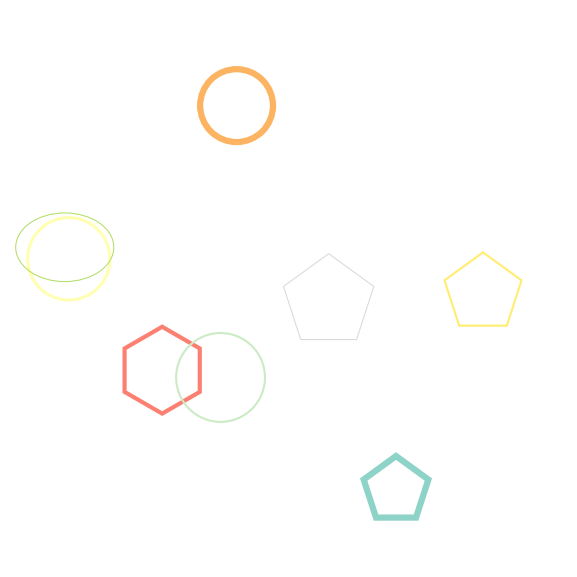[{"shape": "pentagon", "thickness": 3, "radius": 0.29, "center": [0.686, 0.151]}, {"shape": "circle", "thickness": 1.5, "radius": 0.36, "center": [0.119, 0.551]}, {"shape": "hexagon", "thickness": 2, "radius": 0.38, "center": [0.281, 0.358]}, {"shape": "circle", "thickness": 3, "radius": 0.32, "center": [0.41, 0.816]}, {"shape": "oval", "thickness": 0.5, "radius": 0.42, "center": [0.112, 0.571]}, {"shape": "pentagon", "thickness": 0.5, "radius": 0.41, "center": [0.569, 0.478]}, {"shape": "circle", "thickness": 1, "radius": 0.38, "center": [0.382, 0.346]}, {"shape": "pentagon", "thickness": 1, "radius": 0.35, "center": [0.836, 0.492]}]